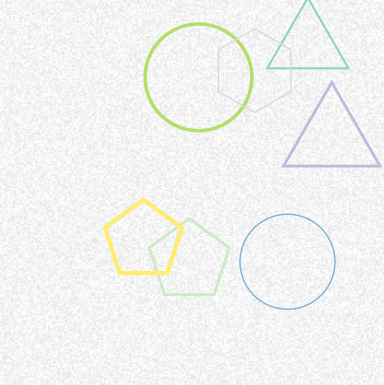[{"shape": "triangle", "thickness": 1.5, "radius": 0.61, "center": [0.8, 0.884]}, {"shape": "triangle", "thickness": 2, "radius": 0.72, "center": [0.862, 0.641]}, {"shape": "circle", "thickness": 1, "radius": 0.62, "center": [0.747, 0.32]}, {"shape": "circle", "thickness": 2.5, "radius": 0.69, "center": [0.516, 0.799]}, {"shape": "hexagon", "thickness": 1, "radius": 0.54, "center": [0.661, 0.817]}, {"shape": "pentagon", "thickness": 2, "radius": 0.55, "center": [0.492, 0.323]}, {"shape": "pentagon", "thickness": 3, "radius": 0.53, "center": [0.372, 0.376]}]